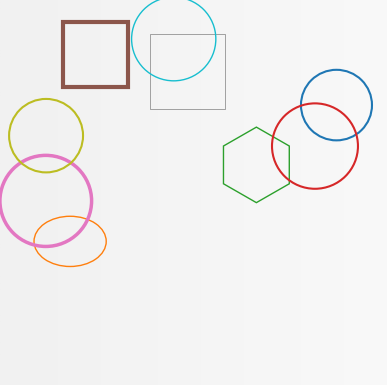[{"shape": "circle", "thickness": 1.5, "radius": 0.46, "center": [0.868, 0.727]}, {"shape": "oval", "thickness": 1, "radius": 0.47, "center": [0.181, 0.373]}, {"shape": "hexagon", "thickness": 1, "radius": 0.49, "center": [0.662, 0.572]}, {"shape": "circle", "thickness": 1.5, "radius": 0.55, "center": [0.813, 0.621]}, {"shape": "square", "thickness": 3, "radius": 0.42, "center": [0.247, 0.858]}, {"shape": "circle", "thickness": 2.5, "radius": 0.59, "center": [0.118, 0.478]}, {"shape": "square", "thickness": 0.5, "radius": 0.49, "center": [0.484, 0.815]}, {"shape": "circle", "thickness": 1.5, "radius": 0.48, "center": [0.119, 0.648]}, {"shape": "circle", "thickness": 1, "radius": 0.54, "center": [0.448, 0.899]}]